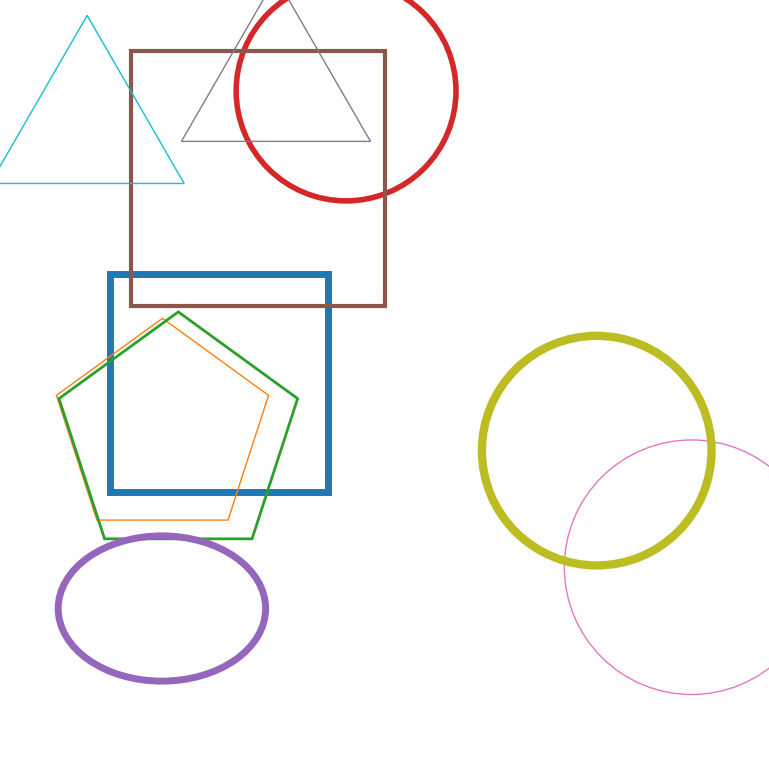[{"shape": "square", "thickness": 2.5, "radius": 0.71, "center": [0.284, 0.503]}, {"shape": "pentagon", "thickness": 0.5, "radius": 0.72, "center": [0.211, 0.442]}, {"shape": "pentagon", "thickness": 1, "radius": 0.81, "center": [0.232, 0.432]}, {"shape": "circle", "thickness": 2, "radius": 0.71, "center": [0.449, 0.882]}, {"shape": "oval", "thickness": 2.5, "radius": 0.67, "center": [0.21, 0.21]}, {"shape": "square", "thickness": 1.5, "radius": 0.83, "center": [0.335, 0.768]}, {"shape": "circle", "thickness": 0.5, "radius": 0.83, "center": [0.898, 0.263]}, {"shape": "triangle", "thickness": 0.5, "radius": 0.71, "center": [0.358, 0.887]}, {"shape": "circle", "thickness": 3, "radius": 0.75, "center": [0.775, 0.415]}, {"shape": "triangle", "thickness": 0.5, "radius": 0.73, "center": [0.113, 0.834]}]